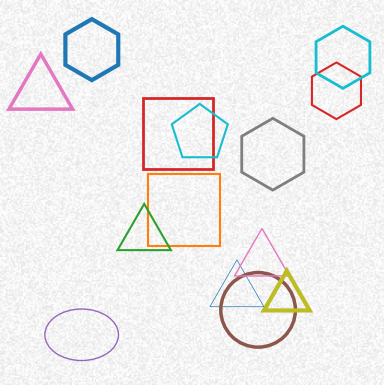[{"shape": "hexagon", "thickness": 3, "radius": 0.4, "center": [0.239, 0.871]}, {"shape": "triangle", "thickness": 0.5, "radius": 0.41, "center": [0.615, 0.244]}, {"shape": "square", "thickness": 1.5, "radius": 0.47, "center": [0.478, 0.454]}, {"shape": "triangle", "thickness": 1.5, "radius": 0.4, "center": [0.375, 0.39]}, {"shape": "square", "thickness": 2, "radius": 0.46, "center": [0.462, 0.654]}, {"shape": "hexagon", "thickness": 1.5, "radius": 0.37, "center": [0.874, 0.764]}, {"shape": "oval", "thickness": 1, "radius": 0.48, "center": [0.212, 0.13]}, {"shape": "circle", "thickness": 2.5, "radius": 0.48, "center": [0.67, 0.195]}, {"shape": "triangle", "thickness": 2.5, "radius": 0.48, "center": [0.106, 0.764]}, {"shape": "triangle", "thickness": 1, "radius": 0.41, "center": [0.68, 0.324]}, {"shape": "hexagon", "thickness": 2, "radius": 0.47, "center": [0.709, 0.599]}, {"shape": "triangle", "thickness": 3, "radius": 0.34, "center": [0.745, 0.228]}, {"shape": "pentagon", "thickness": 1.5, "radius": 0.38, "center": [0.519, 0.654]}, {"shape": "hexagon", "thickness": 2, "radius": 0.4, "center": [0.891, 0.851]}]